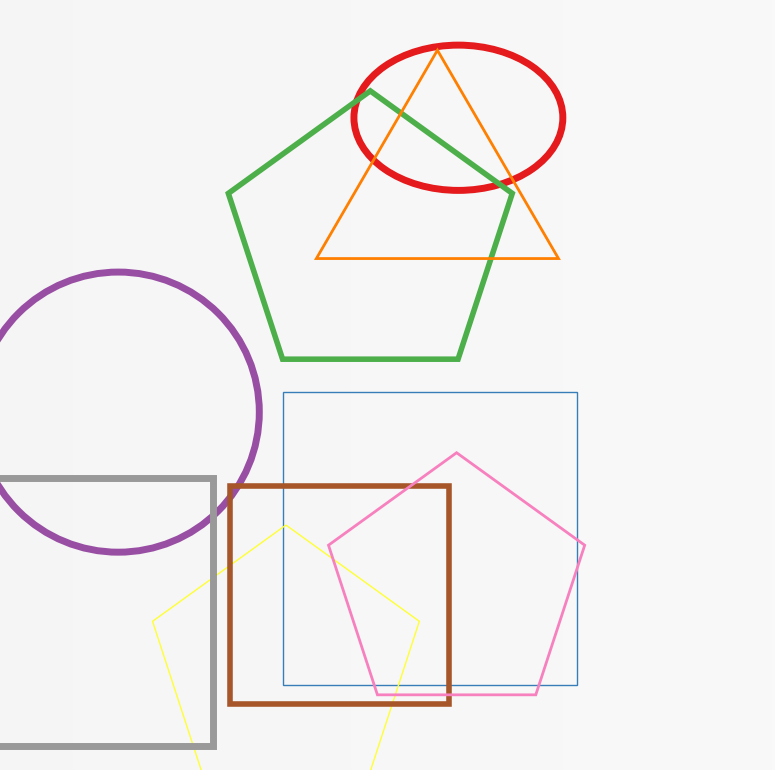[{"shape": "oval", "thickness": 2.5, "radius": 0.67, "center": [0.591, 0.847]}, {"shape": "square", "thickness": 0.5, "radius": 0.95, "center": [0.555, 0.301]}, {"shape": "pentagon", "thickness": 2, "radius": 0.96, "center": [0.478, 0.689]}, {"shape": "circle", "thickness": 2.5, "radius": 0.91, "center": [0.153, 0.465]}, {"shape": "triangle", "thickness": 1, "radius": 0.9, "center": [0.564, 0.754]}, {"shape": "pentagon", "thickness": 0.5, "radius": 0.9, "center": [0.369, 0.137]}, {"shape": "square", "thickness": 2, "radius": 0.71, "center": [0.438, 0.227]}, {"shape": "pentagon", "thickness": 1, "radius": 0.87, "center": [0.589, 0.238]}, {"shape": "square", "thickness": 2.5, "radius": 0.87, "center": [0.1, 0.205]}]